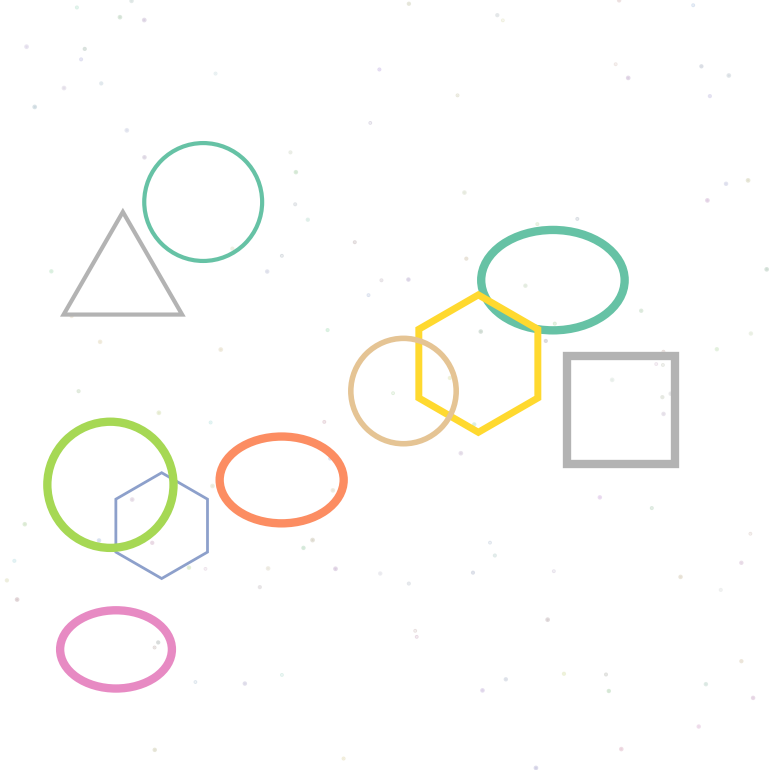[{"shape": "oval", "thickness": 3, "radius": 0.47, "center": [0.718, 0.636]}, {"shape": "circle", "thickness": 1.5, "radius": 0.38, "center": [0.264, 0.738]}, {"shape": "oval", "thickness": 3, "radius": 0.4, "center": [0.366, 0.377]}, {"shape": "hexagon", "thickness": 1, "radius": 0.34, "center": [0.21, 0.317]}, {"shape": "oval", "thickness": 3, "radius": 0.36, "center": [0.151, 0.157]}, {"shape": "circle", "thickness": 3, "radius": 0.41, "center": [0.143, 0.37]}, {"shape": "hexagon", "thickness": 2.5, "radius": 0.45, "center": [0.621, 0.528]}, {"shape": "circle", "thickness": 2, "radius": 0.34, "center": [0.524, 0.492]}, {"shape": "triangle", "thickness": 1.5, "radius": 0.44, "center": [0.16, 0.636]}, {"shape": "square", "thickness": 3, "radius": 0.35, "center": [0.807, 0.467]}]